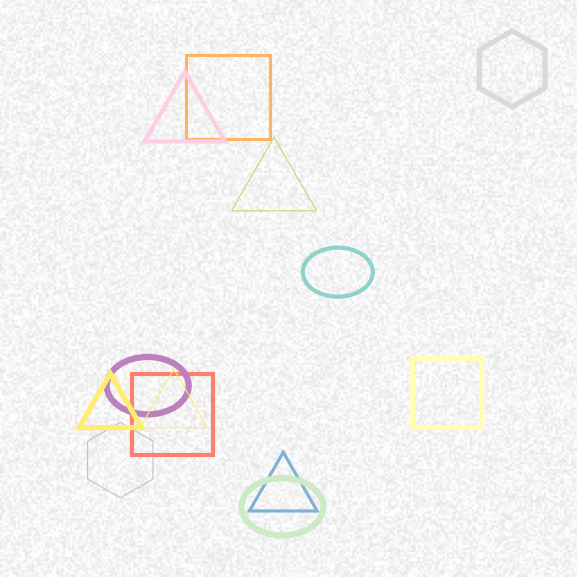[{"shape": "oval", "thickness": 2, "radius": 0.3, "center": [0.585, 0.528]}, {"shape": "square", "thickness": 2.5, "radius": 0.3, "center": [0.773, 0.32]}, {"shape": "hexagon", "thickness": 0.5, "radius": 0.33, "center": [0.208, 0.203]}, {"shape": "square", "thickness": 2, "radius": 0.35, "center": [0.299, 0.281]}, {"shape": "triangle", "thickness": 1.5, "radius": 0.34, "center": [0.49, 0.148]}, {"shape": "square", "thickness": 1.5, "radius": 0.36, "center": [0.395, 0.83]}, {"shape": "triangle", "thickness": 0.5, "radius": 0.43, "center": [0.474, 0.677]}, {"shape": "triangle", "thickness": 2, "radius": 0.4, "center": [0.32, 0.795]}, {"shape": "hexagon", "thickness": 2.5, "radius": 0.33, "center": [0.887, 0.88]}, {"shape": "oval", "thickness": 3, "radius": 0.35, "center": [0.256, 0.331]}, {"shape": "oval", "thickness": 3, "radius": 0.35, "center": [0.489, 0.122]}, {"shape": "triangle", "thickness": 0.5, "radius": 0.34, "center": [0.301, 0.292]}, {"shape": "triangle", "thickness": 2.5, "radius": 0.31, "center": [0.191, 0.29]}]